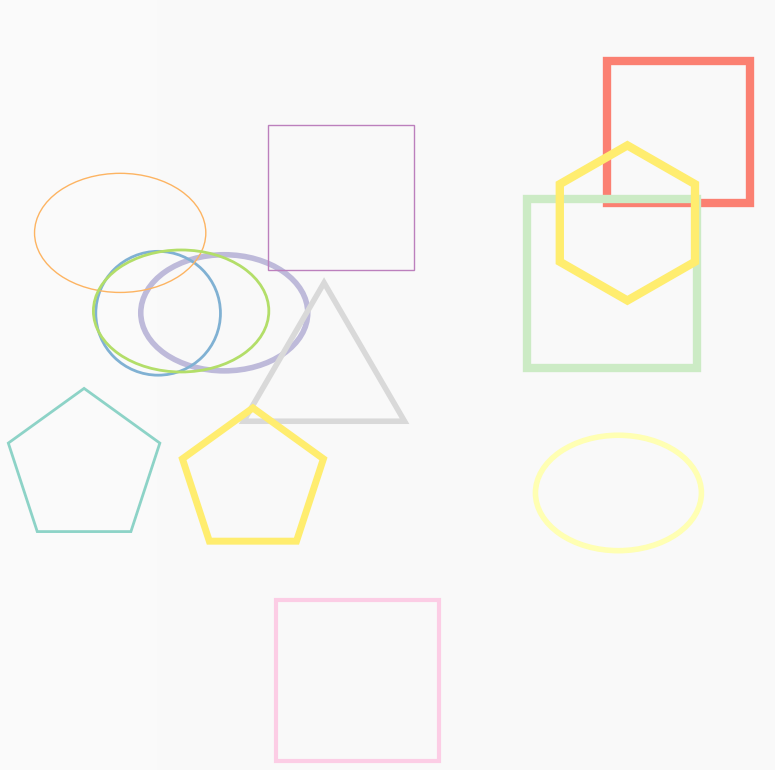[{"shape": "pentagon", "thickness": 1, "radius": 0.51, "center": [0.108, 0.393]}, {"shape": "oval", "thickness": 2, "radius": 0.54, "center": [0.798, 0.36]}, {"shape": "oval", "thickness": 2, "radius": 0.54, "center": [0.289, 0.594]}, {"shape": "square", "thickness": 3, "radius": 0.46, "center": [0.875, 0.829]}, {"shape": "circle", "thickness": 1, "radius": 0.4, "center": [0.204, 0.593]}, {"shape": "oval", "thickness": 0.5, "radius": 0.55, "center": [0.155, 0.698]}, {"shape": "oval", "thickness": 1, "radius": 0.57, "center": [0.234, 0.596]}, {"shape": "square", "thickness": 1.5, "radius": 0.52, "center": [0.461, 0.116]}, {"shape": "triangle", "thickness": 2, "radius": 0.6, "center": [0.418, 0.513]}, {"shape": "square", "thickness": 0.5, "radius": 0.47, "center": [0.44, 0.744]}, {"shape": "square", "thickness": 3, "radius": 0.55, "center": [0.789, 0.632]}, {"shape": "hexagon", "thickness": 3, "radius": 0.5, "center": [0.81, 0.71]}, {"shape": "pentagon", "thickness": 2.5, "radius": 0.48, "center": [0.326, 0.375]}]